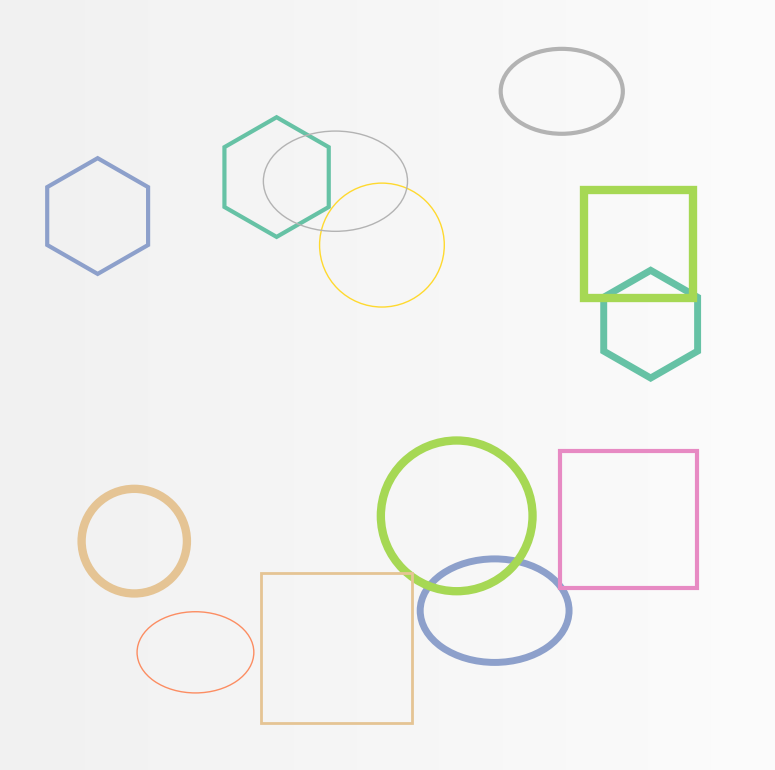[{"shape": "hexagon", "thickness": 1.5, "radius": 0.39, "center": [0.357, 0.77]}, {"shape": "hexagon", "thickness": 2.5, "radius": 0.35, "center": [0.84, 0.579]}, {"shape": "oval", "thickness": 0.5, "radius": 0.38, "center": [0.252, 0.153]}, {"shape": "hexagon", "thickness": 1.5, "radius": 0.38, "center": [0.126, 0.719]}, {"shape": "oval", "thickness": 2.5, "radius": 0.48, "center": [0.638, 0.207]}, {"shape": "square", "thickness": 1.5, "radius": 0.44, "center": [0.811, 0.325]}, {"shape": "square", "thickness": 3, "radius": 0.35, "center": [0.824, 0.683]}, {"shape": "circle", "thickness": 3, "radius": 0.49, "center": [0.589, 0.33]}, {"shape": "circle", "thickness": 0.5, "radius": 0.4, "center": [0.493, 0.682]}, {"shape": "square", "thickness": 1, "radius": 0.49, "center": [0.434, 0.158]}, {"shape": "circle", "thickness": 3, "radius": 0.34, "center": [0.173, 0.297]}, {"shape": "oval", "thickness": 0.5, "radius": 0.47, "center": [0.433, 0.765]}, {"shape": "oval", "thickness": 1.5, "radius": 0.39, "center": [0.725, 0.881]}]